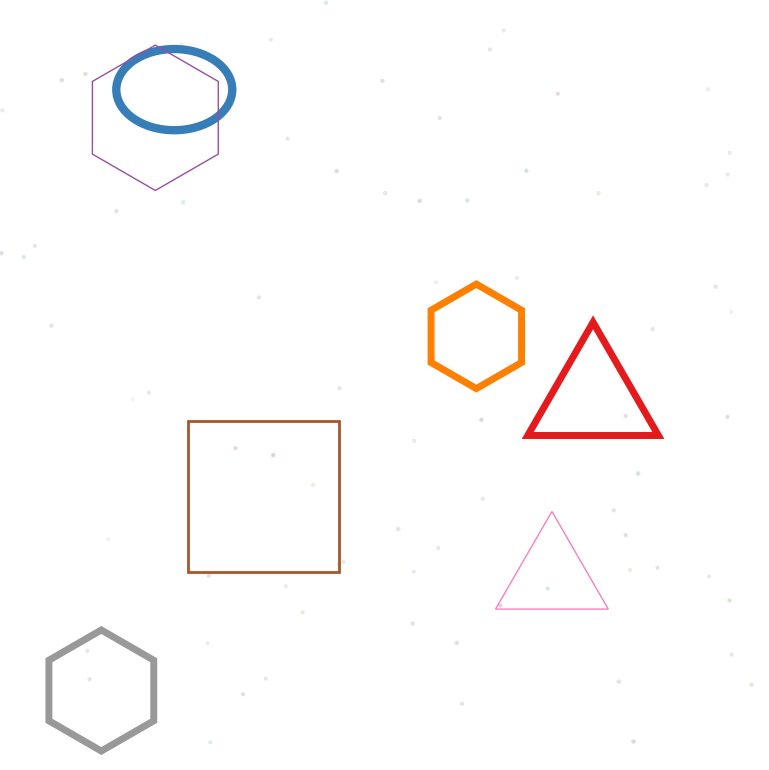[{"shape": "triangle", "thickness": 2.5, "radius": 0.49, "center": [0.77, 0.483]}, {"shape": "oval", "thickness": 3, "radius": 0.38, "center": [0.226, 0.884]}, {"shape": "hexagon", "thickness": 0.5, "radius": 0.47, "center": [0.202, 0.847]}, {"shape": "hexagon", "thickness": 2.5, "radius": 0.34, "center": [0.619, 0.563]}, {"shape": "square", "thickness": 1, "radius": 0.49, "center": [0.343, 0.356]}, {"shape": "triangle", "thickness": 0.5, "radius": 0.42, "center": [0.717, 0.251]}, {"shape": "hexagon", "thickness": 2.5, "radius": 0.39, "center": [0.132, 0.103]}]